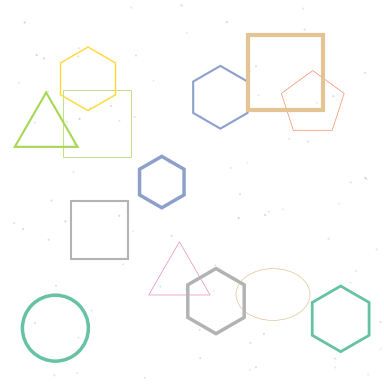[{"shape": "circle", "thickness": 2.5, "radius": 0.43, "center": [0.144, 0.148]}, {"shape": "hexagon", "thickness": 2, "radius": 0.43, "center": [0.885, 0.172]}, {"shape": "pentagon", "thickness": 0.5, "radius": 0.43, "center": [0.812, 0.731]}, {"shape": "hexagon", "thickness": 1.5, "radius": 0.41, "center": [0.572, 0.747]}, {"shape": "hexagon", "thickness": 2.5, "radius": 0.33, "center": [0.42, 0.527]}, {"shape": "triangle", "thickness": 0.5, "radius": 0.46, "center": [0.466, 0.28]}, {"shape": "triangle", "thickness": 1.5, "radius": 0.47, "center": [0.12, 0.666]}, {"shape": "square", "thickness": 0.5, "radius": 0.44, "center": [0.252, 0.679]}, {"shape": "hexagon", "thickness": 1, "radius": 0.41, "center": [0.229, 0.795]}, {"shape": "square", "thickness": 3, "radius": 0.49, "center": [0.742, 0.812]}, {"shape": "oval", "thickness": 0.5, "radius": 0.48, "center": [0.709, 0.235]}, {"shape": "square", "thickness": 1.5, "radius": 0.38, "center": [0.258, 0.402]}, {"shape": "hexagon", "thickness": 2.5, "radius": 0.42, "center": [0.561, 0.218]}]